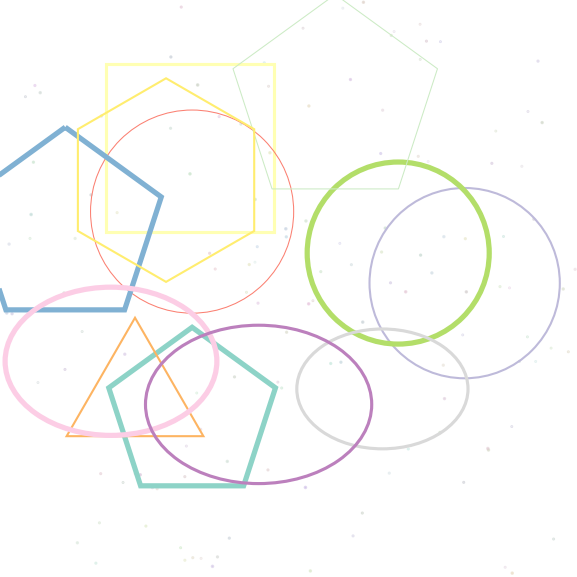[{"shape": "pentagon", "thickness": 2.5, "radius": 0.76, "center": [0.333, 0.281]}, {"shape": "square", "thickness": 1.5, "radius": 0.73, "center": [0.329, 0.742]}, {"shape": "circle", "thickness": 1, "radius": 0.82, "center": [0.805, 0.509]}, {"shape": "circle", "thickness": 0.5, "radius": 0.88, "center": [0.333, 0.633]}, {"shape": "pentagon", "thickness": 2.5, "radius": 0.87, "center": [0.113, 0.604]}, {"shape": "triangle", "thickness": 1, "radius": 0.68, "center": [0.234, 0.312]}, {"shape": "circle", "thickness": 2.5, "radius": 0.79, "center": [0.69, 0.561]}, {"shape": "oval", "thickness": 2.5, "radius": 0.92, "center": [0.192, 0.374]}, {"shape": "oval", "thickness": 1.5, "radius": 0.74, "center": [0.662, 0.326]}, {"shape": "oval", "thickness": 1.5, "radius": 0.98, "center": [0.448, 0.299]}, {"shape": "pentagon", "thickness": 0.5, "radius": 0.93, "center": [0.58, 0.823]}, {"shape": "hexagon", "thickness": 1, "radius": 0.88, "center": [0.288, 0.687]}]